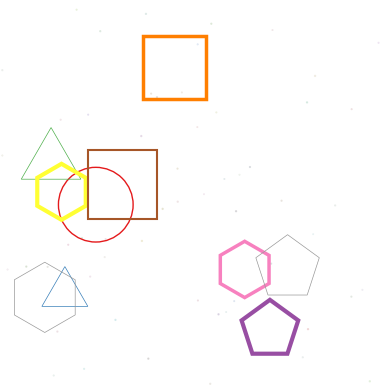[{"shape": "circle", "thickness": 1, "radius": 0.48, "center": [0.249, 0.468]}, {"shape": "triangle", "thickness": 0.5, "radius": 0.34, "center": [0.168, 0.239]}, {"shape": "triangle", "thickness": 0.5, "radius": 0.45, "center": [0.133, 0.579]}, {"shape": "pentagon", "thickness": 3, "radius": 0.39, "center": [0.701, 0.144]}, {"shape": "square", "thickness": 2.5, "radius": 0.41, "center": [0.453, 0.824]}, {"shape": "hexagon", "thickness": 3, "radius": 0.36, "center": [0.16, 0.502]}, {"shape": "square", "thickness": 1.5, "radius": 0.45, "center": [0.318, 0.521]}, {"shape": "hexagon", "thickness": 2.5, "radius": 0.37, "center": [0.636, 0.3]}, {"shape": "hexagon", "thickness": 0.5, "radius": 0.46, "center": [0.116, 0.228]}, {"shape": "pentagon", "thickness": 0.5, "radius": 0.43, "center": [0.747, 0.304]}]